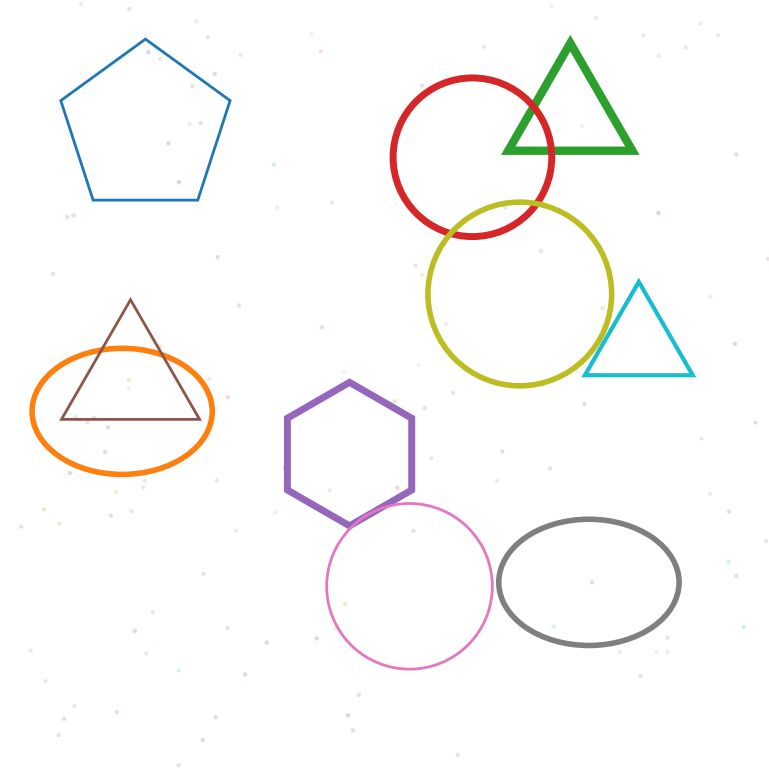[{"shape": "pentagon", "thickness": 1, "radius": 0.58, "center": [0.189, 0.834]}, {"shape": "oval", "thickness": 2, "radius": 0.58, "center": [0.159, 0.466]}, {"shape": "triangle", "thickness": 3, "radius": 0.47, "center": [0.741, 0.851]}, {"shape": "circle", "thickness": 2.5, "radius": 0.52, "center": [0.614, 0.796]}, {"shape": "hexagon", "thickness": 2.5, "radius": 0.47, "center": [0.454, 0.41]}, {"shape": "triangle", "thickness": 1, "radius": 0.52, "center": [0.17, 0.507]}, {"shape": "circle", "thickness": 1, "radius": 0.54, "center": [0.532, 0.239]}, {"shape": "oval", "thickness": 2, "radius": 0.59, "center": [0.765, 0.244]}, {"shape": "circle", "thickness": 2, "radius": 0.6, "center": [0.675, 0.618]}, {"shape": "triangle", "thickness": 1.5, "radius": 0.4, "center": [0.83, 0.553]}]